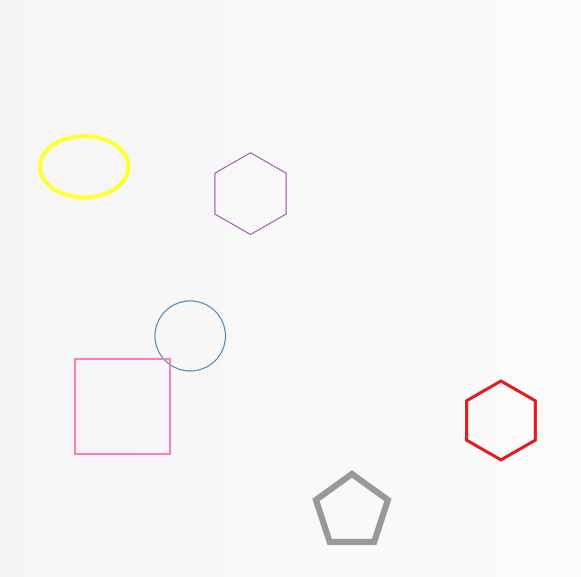[{"shape": "hexagon", "thickness": 1.5, "radius": 0.34, "center": [0.862, 0.271]}, {"shape": "circle", "thickness": 0.5, "radius": 0.3, "center": [0.327, 0.417]}, {"shape": "hexagon", "thickness": 0.5, "radius": 0.35, "center": [0.431, 0.664]}, {"shape": "oval", "thickness": 2, "radius": 0.38, "center": [0.145, 0.71]}, {"shape": "square", "thickness": 1, "radius": 0.41, "center": [0.211, 0.295]}, {"shape": "pentagon", "thickness": 3, "radius": 0.33, "center": [0.605, 0.113]}]